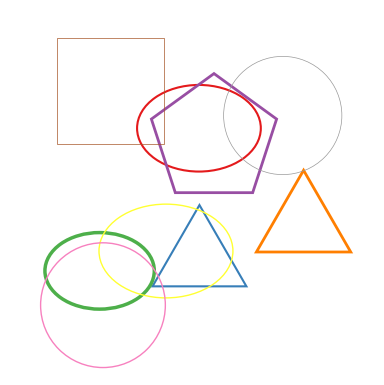[{"shape": "oval", "thickness": 1.5, "radius": 0.8, "center": [0.517, 0.667]}, {"shape": "triangle", "thickness": 1.5, "radius": 0.7, "center": [0.518, 0.327]}, {"shape": "oval", "thickness": 2.5, "radius": 0.71, "center": [0.259, 0.296]}, {"shape": "pentagon", "thickness": 2, "radius": 0.85, "center": [0.556, 0.638]}, {"shape": "triangle", "thickness": 2, "radius": 0.71, "center": [0.788, 0.416]}, {"shape": "oval", "thickness": 1, "radius": 0.87, "center": [0.431, 0.348]}, {"shape": "square", "thickness": 0.5, "radius": 0.69, "center": [0.287, 0.764]}, {"shape": "circle", "thickness": 1, "radius": 0.81, "center": [0.267, 0.207]}, {"shape": "circle", "thickness": 0.5, "radius": 0.77, "center": [0.734, 0.7]}]